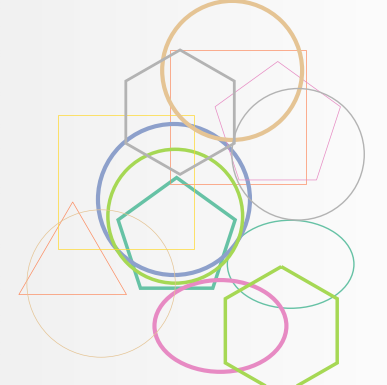[{"shape": "pentagon", "thickness": 2.5, "radius": 0.79, "center": [0.456, 0.38]}, {"shape": "oval", "thickness": 1, "radius": 0.82, "center": [0.75, 0.314]}, {"shape": "square", "thickness": 0.5, "radius": 0.87, "center": [0.614, 0.696]}, {"shape": "triangle", "thickness": 0.5, "radius": 0.8, "center": [0.188, 0.315]}, {"shape": "circle", "thickness": 3, "radius": 0.98, "center": [0.449, 0.482]}, {"shape": "pentagon", "thickness": 0.5, "radius": 0.85, "center": [0.717, 0.67]}, {"shape": "oval", "thickness": 3, "radius": 0.85, "center": [0.569, 0.153]}, {"shape": "hexagon", "thickness": 2.5, "radius": 0.83, "center": [0.726, 0.141]}, {"shape": "circle", "thickness": 2.5, "radius": 0.87, "center": [0.452, 0.438]}, {"shape": "square", "thickness": 0.5, "radius": 0.87, "center": [0.325, 0.527]}, {"shape": "circle", "thickness": 0.5, "radius": 0.96, "center": [0.261, 0.264]}, {"shape": "circle", "thickness": 3, "radius": 0.9, "center": [0.599, 0.817]}, {"shape": "hexagon", "thickness": 2, "radius": 0.81, "center": [0.465, 0.709]}, {"shape": "circle", "thickness": 1, "radius": 0.85, "center": [0.769, 0.599]}]